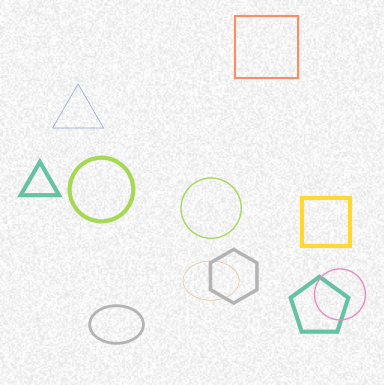[{"shape": "pentagon", "thickness": 3, "radius": 0.39, "center": [0.83, 0.202]}, {"shape": "triangle", "thickness": 3, "radius": 0.29, "center": [0.104, 0.522]}, {"shape": "square", "thickness": 1.5, "radius": 0.4, "center": [0.692, 0.878]}, {"shape": "triangle", "thickness": 0.5, "radius": 0.38, "center": [0.203, 0.706]}, {"shape": "circle", "thickness": 1, "radius": 0.33, "center": [0.883, 0.235]}, {"shape": "circle", "thickness": 3, "radius": 0.41, "center": [0.264, 0.508]}, {"shape": "circle", "thickness": 1, "radius": 0.39, "center": [0.548, 0.459]}, {"shape": "square", "thickness": 3, "radius": 0.31, "center": [0.846, 0.423]}, {"shape": "oval", "thickness": 0.5, "radius": 0.36, "center": [0.548, 0.271]}, {"shape": "oval", "thickness": 2, "radius": 0.35, "center": [0.303, 0.157]}, {"shape": "hexagon", "thickness": 2.5, "radius": 0.35, "center": [0.607, 0.282]}]